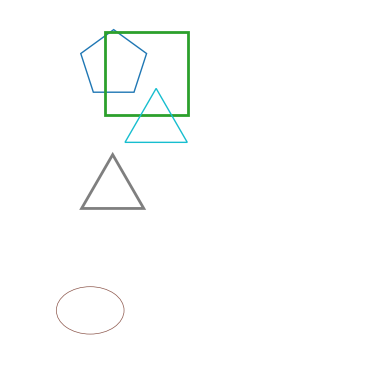[{"shape": "pentagon", "thickness": 1, "radius": 0.45, "center": [0.295, 0.833]}, {"shape": "square", "thickness": 2, "radius": 0.54, "center": [0.38, 0.809]}, {"shape": "oval", "thickness": 0.5, "radius": 0.44, "center": [0.234, 0.194]}, {"shape": "triangle", "thickness": 2, "radius": 0.47, "center": [0.293, 0.505]}, {"shape": "triangle", "thickness": 1, "radius": 0.47, "center": [0.406, 0.677]}]